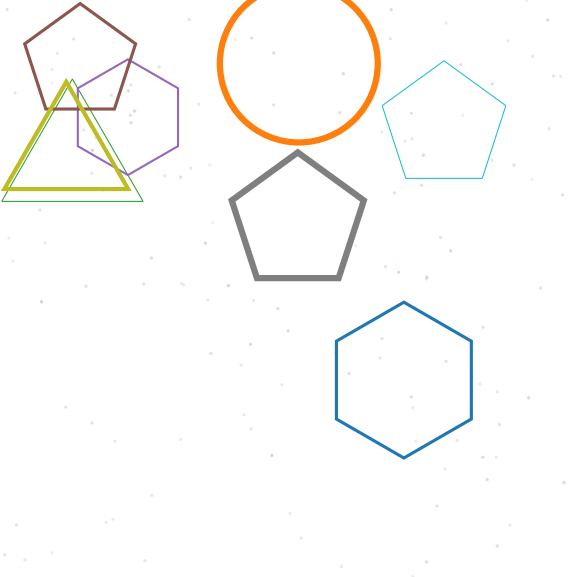[{"shape": "hexagon", "thickness": 1.5, "radius": 0.67, "center": [0.699, 0.341]}, {"shape": "circle", "thickness": 3, "radius": 0.68, "center": [0.517, 0.889]}, {"shape": "triangle", "thickness": 0.5, "radius": 0.71, "center": [0.125, 0.721]}, {"shape": "hexagon", "thickness": 1, "radius": 0.5, "center": [0.221, 0.796]}, {"shape": "pentagon", "thickness": 1.5, "radius": 0.5, "center": [0.139, 0.892]}, {"shape": "pentagon", "thickness": 3, "radius": 0.6, "center": [0.516, 0.615]}, {"shape": "triangle", "thickness": 2, "radius": 0.62, "center": [0.115, 0.734]}, {"shape": "pentagon", "thickness": 0.5, "radius": 0.56, "center": [0.769, 0.781]}]